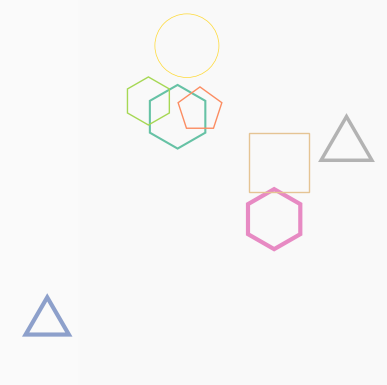[{"shape": "hexagon", "thickness": 1.5, "radius": 0.41, "center": [0.458, 0.697]}, {"shape": "pentagon", "thickness": 1, "radius": 0.3, "center": [0.516, 0.715]}, {"shape": "triangle", "thickness": 3, "radius": 0.32, "center": [0.122, 0.163]}, {"shape": "hexagon", "thickness": 3, "radius": 0.39, "center": [0.707, 0.431]}, {"shape": "hexagon", "thickness": 1, "radius": 0.31, "center": [0.383, 0.738]}, {"shape": "circle", "thickness": 0.5, "radius": 0.41, "center": [0.482, 0.881]}, {"shape": "square", "thickness": 1, "radius": 0.38, "center": [0.719, 0.579]}, {"shape": "triangle", "thickness": 2.5, "radius": 0.38, "center": [0.894, 0.622]}]